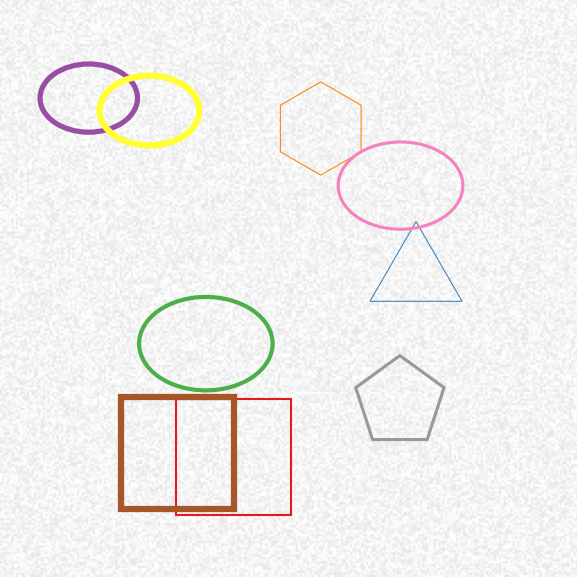[{"shape": "square", "thickness": 1, "radius": 0.5, "center": [0.405, 0.208]}, {"shape": "triangle", "thickness": 0.5, "radius": 0.46, "center": [0.72, 0.523]}, {"shape": "oval", "thickness": 2, "radius": 0.58, "center": [0.356, 0.404]}, {"shape": "oval", "thickness": 2.5, "radius": 0.42, "center": [0.154, 0.829]}, {"shape": "hexagon", "thickness": 0.5, "radius": 0.4, "center": [0.555, 0.777]}, {"shape": "oval", "thickness": 3, "radius": 0.43, "center": [0.259, 0.808]}, {"shape": "square", "thickness": 3, "radius": 0.49, "center": [0.308, 0.214]}, {"shape": "oval", "thickness": 1.5, "radius": 0.54, "center": [0.694, 0.678]}, {"shape": "pentagon", "thickness": 1.5, "radius": 0.4, "center": [0.692, 0.303]}]